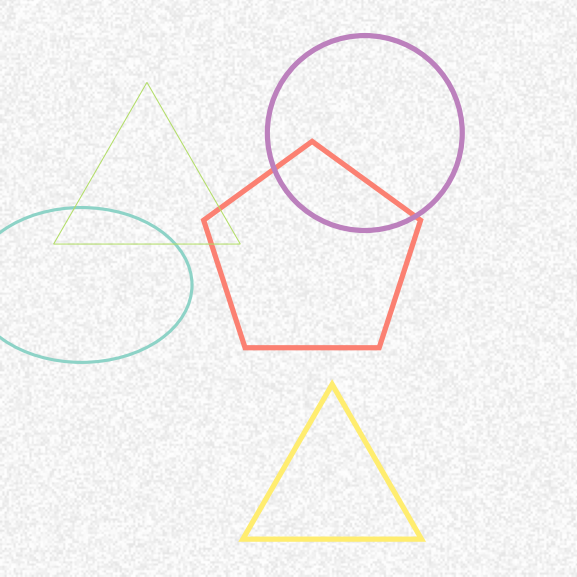[{"shape": "oval", "thickness": 1.5, "radius": 0.96, "center": [0.141, 0.506]}, {"shape": "pentagon", "thickness": 2.5, "radius": 0.99, "center": [0.54, 0.557]}, {"shape": "triangle", "thickness": 0.5, "radius": 0.93, "center": [0.254, 0.67]}, {"shape": "circle", "thickness": 2.5, "radius": 0.84, "center": [0.632, 0.769]}, {"shape": "triangle", "thickness": 2.5, "radius": 0.89, "center": [0.575, 0.155]}]